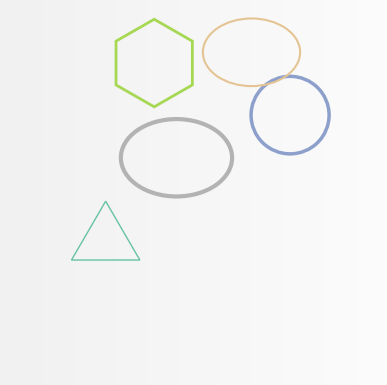[{"shape": "triangle", "thickness": 1, "radius": 0.51, "center": [0.273, 0.376]}, {"shape": "circle", "thickness": 2.5, "radius": 0.5, "center": [0.749, 0.701]}, {"shape": "hexagon", "thickness": 2, "radius": 0.57, "center": [0.398, 0.836]}, {"shape": "oval", "thickness": 1.5, "radius": 0.63, "center": [0.649, 0.864]}, {"shape": "oval", "thickness": 3, "radius": 0.72, "center": [0.455, 0.59]}]